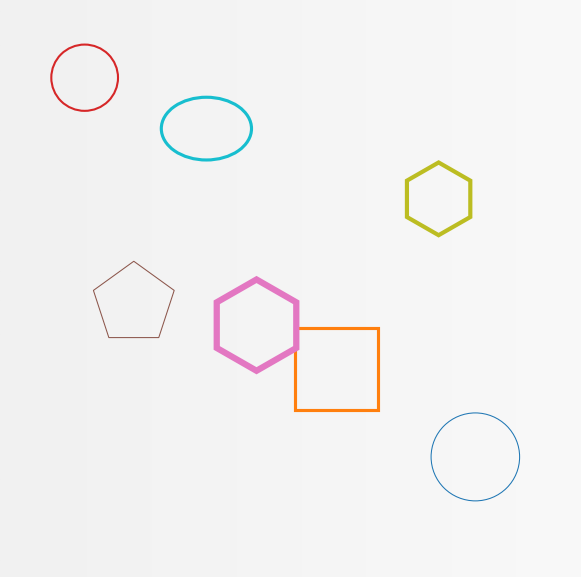[{"shape": "circle", "thickness": 0.5, "radius": 0.38, "center": [0.818, 0.208]}, {"shape": "square", "thickness": 1.5, "radius": 0.36, "center": [0.578, 0.36]}, {"shape": "circle", "thickness": 1, "radius": 0.29, "center": [0.146, 0.865]}, {"shape": "pentagon", "thickness": 0.5, "radius": 0.37, "center": [0.23, 0.474]}, {"shape": "hexagon", "thickness": 3, "radius": 0.4, "center": [0.441, 0.436]}, {"shape": "hexagon", "thickness": 2, "radius": 0.31, "center": [0.755, 0.655]}, {"shape": "oval", "thickness": 1.5, "radius": 0.39, "center": [0.355, 0.776]}]